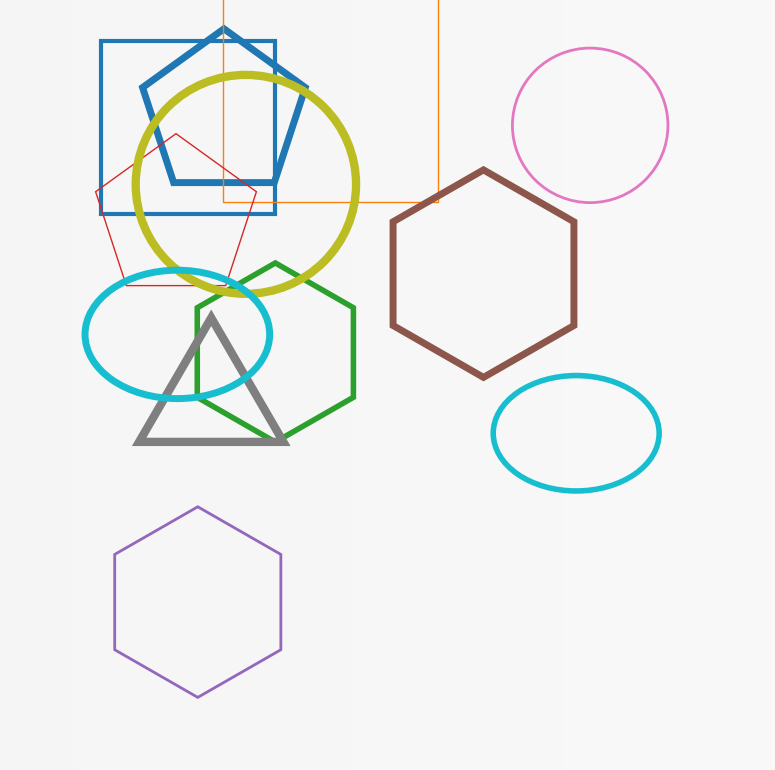[{"shape": "pentagon", "thickness": 2.5, "radius": 0.55, "center": [0.289, 0.852]}, {"shape": "square", "thickness": 1.5, "radius": 0.56, "center": [0.242, 0.835]}, {"shape": "square", "thickness": 0.5, "radius": 0.69, "center": [0.426, 0.876]}, {"shape": "hexagon", "thickness": 2, "radius": 0.58, "center": [0.355, 0.542]}, {"shape": "pentagon", "thickness": 0.5, "radius": 0.55, "center": [0.227, 0.717]}, {"shape": "hexagon", "thickness": 1, "radius": 0.62, "center": [0.255, 0.218]}, {"shape": "hexagon", "thickness": 2.5, "radius": 0.67, "center": [0.624, 0.645]}, {"shape": "circle", "thickness": 1, "radius": 0.5, "center": [0.762, 0.837]}, {"shape": "triangle", "thickness": 3, "radius": 0.54, "center": [0.273, 0.48]}, {"shape": "circle", "thickness": 3, "radius": 0.71, "center": [0.317, 0.761]}, {"shape": "oval", "thickness": 2, "radius": 0.54, "center": [0.743, 0.437]}, {"shape": "oval", "thickness": 2.5, "radius": 0.6, "center": [0.229, 0.566]}]